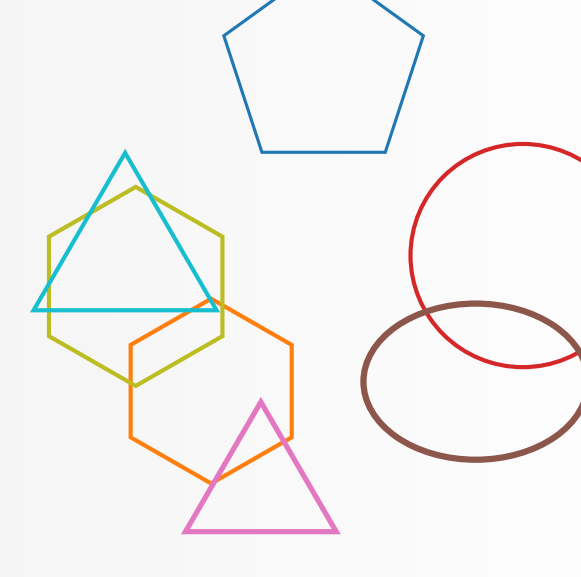[{"shape": "pentagon", "thickness": 1.5, "radius": 0.9, "center": [0.557, 0.881]}, {"shape": "hexagon", "thickness": 2, "radius": 0.8, "center": [0.363, 0.322]}, {"shape": "circle", "thickness": 2, "radius": 0.97, "center": [0.9, 0.557]}, {"shape": "oval", "thickness": 3, "radius": 0.97, "center": [0.818, 0.338]}, {"shape": "triangle", "thickness": 2.5, "radius": 0.75, "center": [0.449, 0.153]}, {"shape": "hexagon", "thickness": 2, "radius": 0.86, "center": [0.233, 0.503]}, {"shape": "triangle", "thickness": 2, "radius": 0.91, "center": [0.215, 0.553]}]